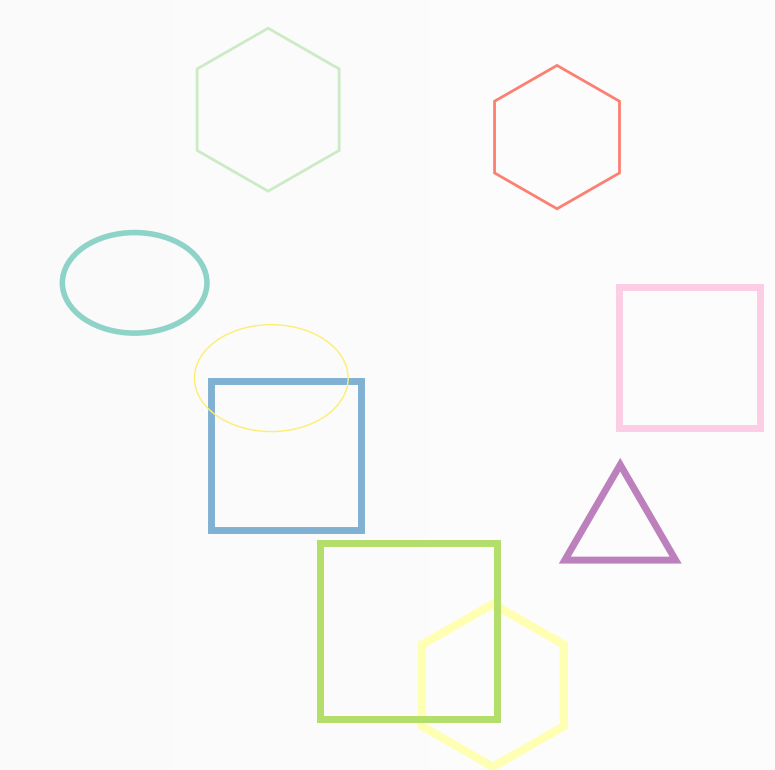[{"shape": "oval", "thickness": 2, "radius": 0.47, "center": [0.174, 0.633]}, {"shape": "hexagon", "thickness": 3, "radius": 0.53, "center": [0.636, 0.11]}, {"shape": "hexagon", "thickness": 1, "radius": 0.47, "center": [0.719, 0.822]}, {"shape": "square", "thickness": 2.5, "radius": 0.48, "center": [0.369, 0.408]}, {"shape": "square", "thickness": 2.5, "radius": 0.57, "center": [0.527, 0.181]}, {"shape": "square", "thickness": 2.5, "radius": 0.46, "center": [0.889, 0.536]}, {"shape": "triangle", "thickness": 2.5, "radius": 0.41, "center": [0.8, 0.314]}, {"shape": "hexagon", "thickness": 1, "radius": 0.53, "center": [0.346, 0.858]}, {"shape": "oval", "thickness": 0.5, "radius": 0.5, "center": [0.35, 0.509]}]